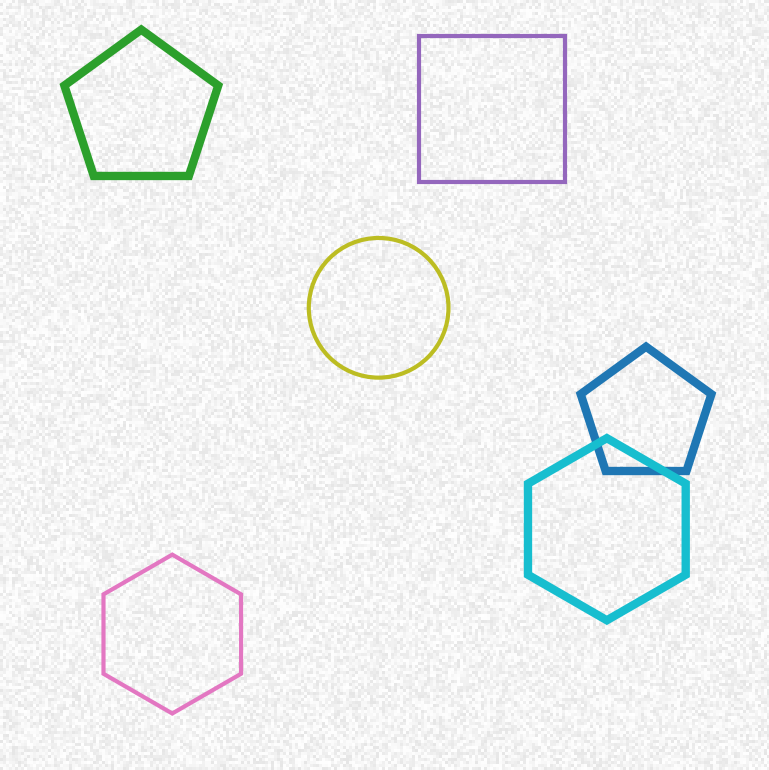[{"shape": "pentagon", "thickness": 3, "radius": 0.45, "center": [0.839, 0.461]}, {"shape": "pentagon", "thickness": 3, "radius": 0.53, "center": [0.184, 0.856]}, {"shape": "square", "thickness": 1.5, "radius": 0.47, "center": [0.639, 0.859]}, {"shape": "hexagon", "thickness": 1.5, "radius": 0.52, "center": [0.224, 0.177]}, {"shape": "circle", "thickness": 1.5, "radius": 0.45, "center": [0.492, 0.6]}, {"shape": "hexagon", "thickness": 3, "radius": 0.59, "center": [0.788, 0.313]}]